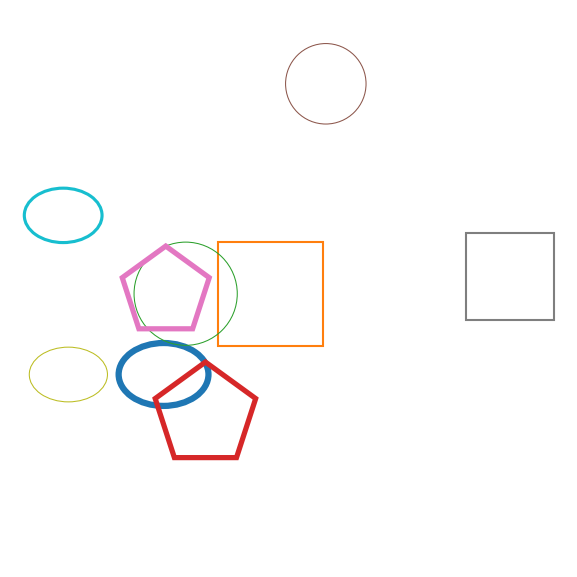[{"shape": "oval", "thickness": 3, "radius": 0.39, "center": [0.283, 0.351]}, {"shape": "square", "thickness": 1, "radius": 0.45, "center": [0.468, 0.49]}, {"shape": "circle", "thickness": 0.5, "radius": 0.45, "center": [0.321, 0.491]}, {"shape": "pentagon", "thickness": 2.5, "radius": 0.46, "center": [0.356, 0.281]}, {"shape": "circle", "thickness": 0.5, "radius": 0.35, "center": [0.564, 0.854]}, {"shape": "pentagon", "thickness": 2.5, "radius": 0.4, "center": [0.287, 0.494]}, {"shape": "square", "thickness": 1, "radius": 0.38, "center": [0.883, 0.52]}, {"shape": "oval", "thickness": 0.5, "radius": 0.34, "center": [0.118, 0.351]}, {"shape": "oval", "thickness": 1.5, "radius": 0.34, "center": [0.109, 0.626]}]